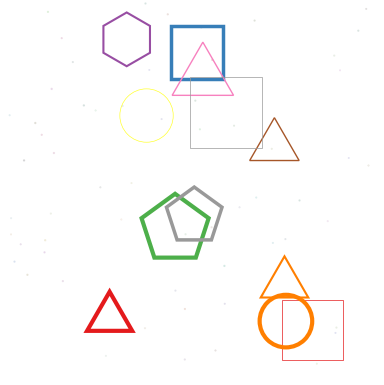[{"shape": "triangle", "thickness": 3, "radius": 0.34, "center": [0.285, 0.174]}, {"shape": "square", "thickness": 0.5, "radius": 0.39, "center": [0.812, 0.143]}, {"shape": "square", "thickness": 2.5, "radius": 0.34, "center": [0.512, 0.864]}, {"shape": "pentagon", "thickness": 3, "radius": 0.46, "center": [0.455, 0.405]}, {"shape": "hexagon", "thickness": 1.5, "radius": 0.35, "center": [0.329, 0.898]}, {"shape": "triangle", "thickness": 1.5, "radius": 0.36, "center": [0.739, 0.263]}, {"shape": "circle", "thickness": 3, "radius": 0.34, "center": [0.743, 0.166]}, {"shape": "circle", "thickness": 0.5, "radius": 0.35, "center": [0.381, 0.7]}, {"shape": "triangle", "thickness": 1, "radius": 0.37, "center": [0.713, 0.62]}, {"shape": "triangle", "thickness": 1, "radius": 0.46, "center": [0.527, 0.798]}, {"shape": "square", "thickness": 0.5, "radius": 0.47, "center": [0.588, 0.708]}, {"shape": "pentagon", "thickness": 2.5, "radius": 0.38, "center": [0.505, 0.438]}]